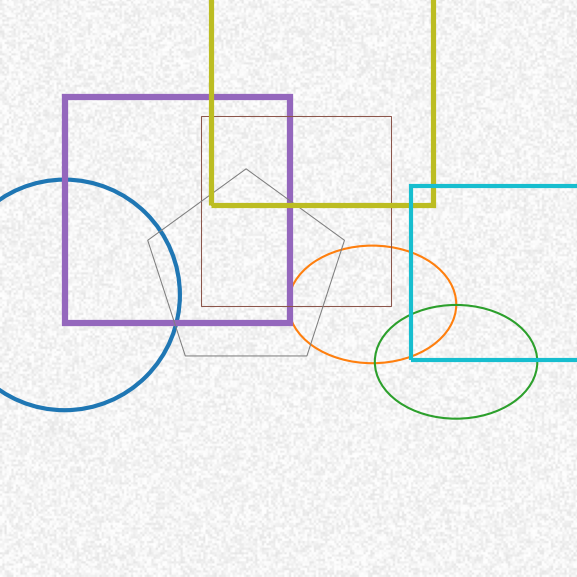[{"shape": "circle", "thickness": 2, "radius": 1.0, "center": [0.112, 0.488]}, {"shape": "oval", "thickness": 1, "radius": 0.73, "center": [0.645, 0.472]}, {"shape": "oval", "thickness": 1, "radius": 0.7, "center": [0.79, 0.373]}, {"shape": "square", "thickness": 3, "radius": 0.98, "center": [0.307, 0.636]}, {"shape": "square", "thickness": 0.5, "radius": 0.82, "center": [0.512, 0.634]}, {"shape": "pentagon", "thickness": 0.5, "radius": 0.9, "center": [0.426, 0.528]}, {"shape": "square", "thickness": 2.5, "radius": 0.96, "center": [0.558, 0.836]}, {"shape": "square", "thickness": 2, "radius": 0.75, "center": [0.863, 0.526]}]